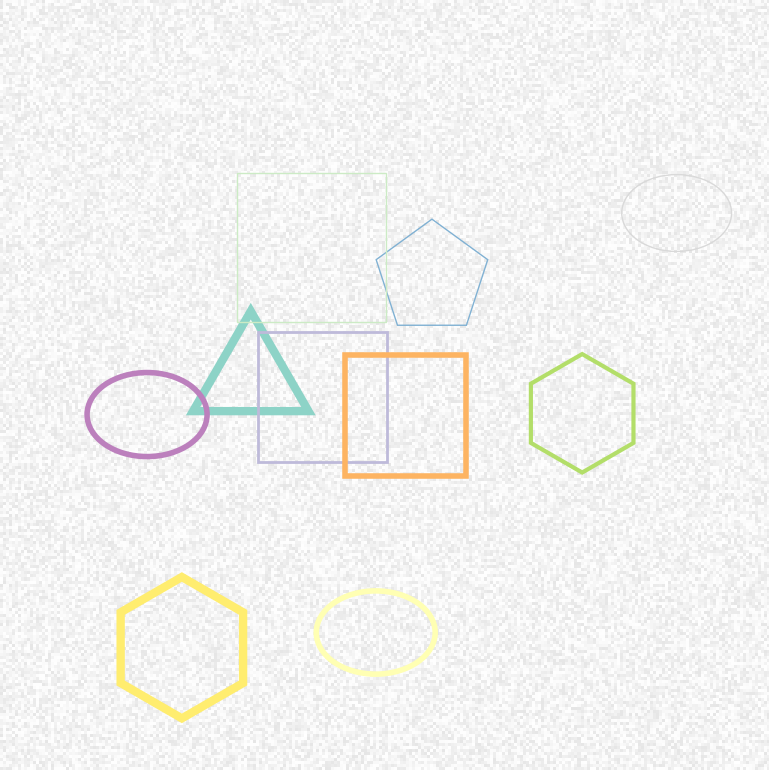[{"shape": "triangle", "thickness": 3, "radius": 0.43, "center": [0.326, 0.509]}, {"shape": "oval", "thickness": 2, "radius": 0.39, "center": [0.488, 0.179]}, {"shape": "square", "thickness": 1, "radius": 0.42, "center": [0.419, 0.484]}, {"shape": "pentagon", "thickness": 0.5, "radius": 0.38, "center": [0.561, 0.639]}, {"shape": "square", "thickness": 2, "radius": 0.39, "center": [0.527, 0.46]}, {"shape": "hexagon", "thickness": 1.5, "radius": 0.38, "center": [0.756, 0.463]}, {"shape": "oval", "thickness": 0.5, "radius": 0.36, "center": [0.879, 0.723]}, {"shape": "oval", "thickness": 2, "radius": 0.39, "center": [0.191, 0.462]}, {"shape": "square", "thickness": 0.5, "radius": 0.48, "center": [0.405, 0.678]}, {"shape": "hexagon", "thickness": 3, "radius": 0.46, "center": [0.236, 0.159]}]